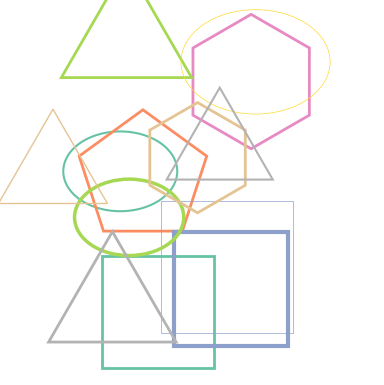[{"shape": "square", "thickness": 2, "radius": 0.73, "center": [0.41, 0.19]}, {"shape": "oval", "thickness": 1.5, "radius": 0.74, "center": [0.312, 0.555]}, {"shape": "pentagon", "thickness": 2, "radius": 0.87, "center": [0.371, 0.541]}, {"shape": "square", "thickness": 0.5, "radius": 0.86, "center": [0.59, 0.306]}, {"shape": "square", "thickness": 3, "radius": 0.74, "center": [0.599, 0.249]}, {"shape": "hexagon", "thickness": 2, "radius": 0.87, "center": [0.652, 0.788]}, {"shape": "oval", "thickness": 2.5, "radius": 0.71, "center": [0.335, 0.435]}, {"shape": "triangle", "thickness": 2, "radius": 0.98, "center": [0.329, 0.896]}, {"shape": "oval", "thickness": 0.5, "radius": 0.97, "center": [0.664, 0.839]}, {"shape": "triangle", "thickness": 1, "radius": 0.82, "center": [0.138, 0.553]}, {"shape": "hexagon", "thickness": 2, "radius": 0.72, "center": [0.513, 0.59]}, {"shape": "triangle", "thickness": 1.5, "radius": 0.8, "center": [0.571, 0.613]}, {"shape": "triangle", "thickness": 2, "radius": 0.96, "center": [0.292, 0.207]}]